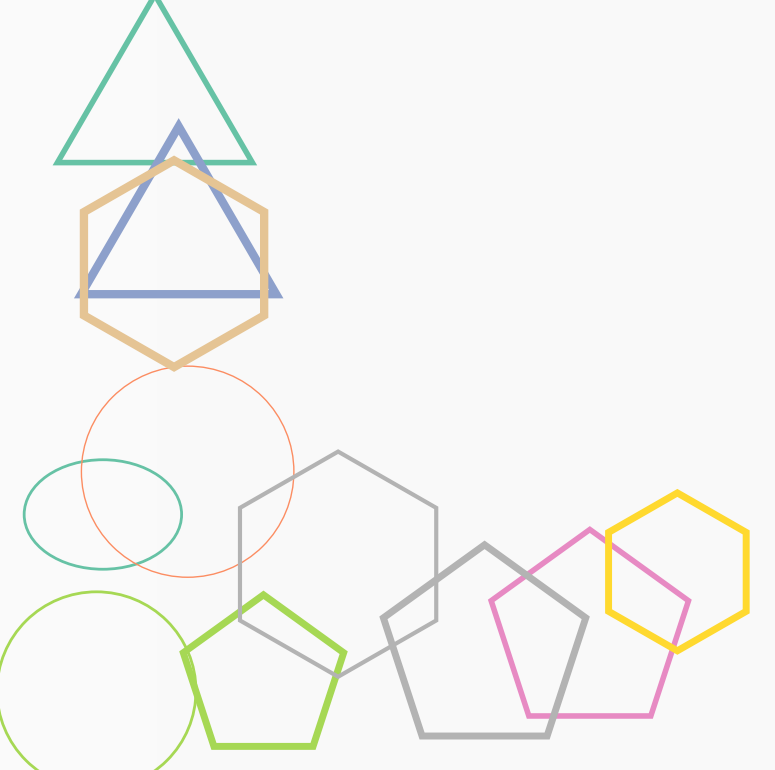[{"shape": "oval", "thickness": 1, "radius": 0.51, "center": [0.133, 0.332]}, {"shape": "triangle", "thickness": 2, "radius": 0.73, "center": [0.2, 0.861]}, {"shape": "circle", "thickness": 0.5, "radius": 0.69, "center": [0.242, 0.387]}, {"shape": "triangle", "thickness": 3, "radius": 0.73, "center": [0.231, 0.691]}, {"shape": "pentagon", "thickness": 2, "radius": 0.67, "center": [0.761, 0.178]}, {"shape": "circle", "thickness": 1, "radius": 0.64, "center": [0.124, 0.103]}, {"shape": "pentagon", "thickness": 2.5, "radius": 0.54, "center": [0.34, 0.119]}, {"shape": "hexagon", "thickness": 2.5, "radius": 0.51, "center": [0.874, 0.257]}, {"shape": "hexagon", "thickness": 3, "radius": 0.67, "center": [0.225, 0.658]}, {"shape": "hexagon", "thickness": 1.5, "radius": 0.73, "center": [0.436, 0.267]}, {"shape": "pentagon", "thickness": 2.5, "radius": 0.69, "center": [0.625, 0.155]}]